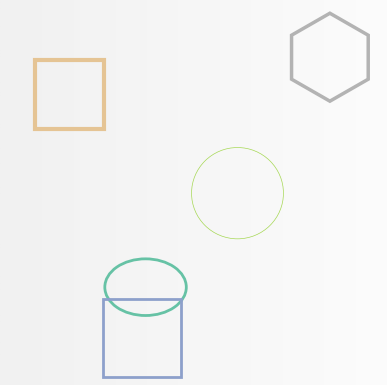[{"shape": "oval", "thickness": 2, "radius": 0.53, "center": [0.376, 0.254]}, {"shape": "square", "thickness": 2, "radius": 0.5, "center": [0.367, 0.122]}, {"shape": "circle", "thickness": 0.5, "radius": 0.59, "center": [0.613, 0.498]}, {"shape": "square", "thickness": 3, "radius": 0.45, "center": [0.179, 0.754]}, {"shape": "hexagon", "thickness": 2.5, "radius": 0.57, "center": [0.851, 0.851]}]